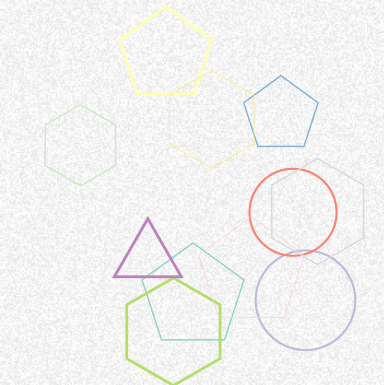[{"shape": "pentagon", "thickness": 1, "radius": 0.7, "center": [0.501, 0.23]}, {"shape": "pentagon", "thickness": 2, "radius": 0.63, "center": [0.43, 0.858]}, {"shape": "circle", "thickness": 1.5, "radius": 0.65, "center": [0.794, 0.22]}, {"shape": "circle", "thickness": 1.5, "radius": 0.57, "center": [0.761, 0.449]}, {"shape": "pentagon", "thickness": 1, "radius": 0.51, "center": [0.73, 0.702]}, {"shape": "hexagon", "thickness": 2, "radius": 0.7, "center": [0.45, 0.138]}, {"shape": "pentagon", "thickness": 0.5, "radius": 0.72, "center": [0.653, 0.292]}, {"shape": "hexagon", "thickness": 1, "radius": 0.69, "center": [0.825, 0.451]}, {"shape": "triangle", "thickness": 2, "radius": 0.5, "center": [0.384, 0.331]}, {"shape": "hexagon", "thickness": 1, "radius": 0.53, "center": [0.209, 0.623]}, {"shape": "hexagon", "thickness": 0.5, "radius": 0.64, "center": [0.55, 0.69]}]